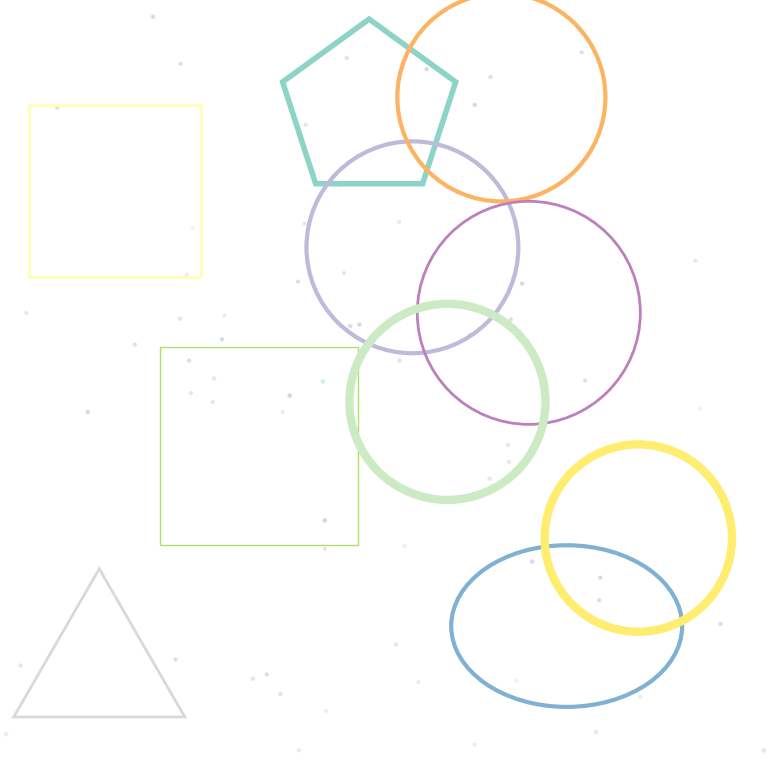[{"shape": "pentagon", "thickness": 2, "radius": 0.59, "center": [0.479, 0.857]}, {"shape": "square", "thickness": 1, "radius": 0.56, "center": [0.149, 0.752]}, {"shape": "circle", "thickness": 1.5, "radius": 0.69, "center": [0.536, 0.679]}, {"shape": "oval", "thickness": 1.5, "radius": 0.75, "center": [0.736, 0.187]}, {"shape": "circle", "thickness": 1.5, "radius": 0.68, "center": [0.651, 0.874]}, {"shape": "square", "thickness": 0.5, "radius": 0.64, "center": [0.336, 0.421]}, {"shape": "triangle", "thickness": 1, "radius": 0.64, "center": [0.129, 0.133]}, {"shape": "circle", "thickness": 1, "radius": 0.72, "center": [0.687, 0.594]}, {"shape": "circle", "thickness": 3, "radius": 0.64, "center": [0.581, 0.478]}, {"shape": "circle", "thickness": 3, "radius": 0.61, "center": [0.829, 0.301]}]